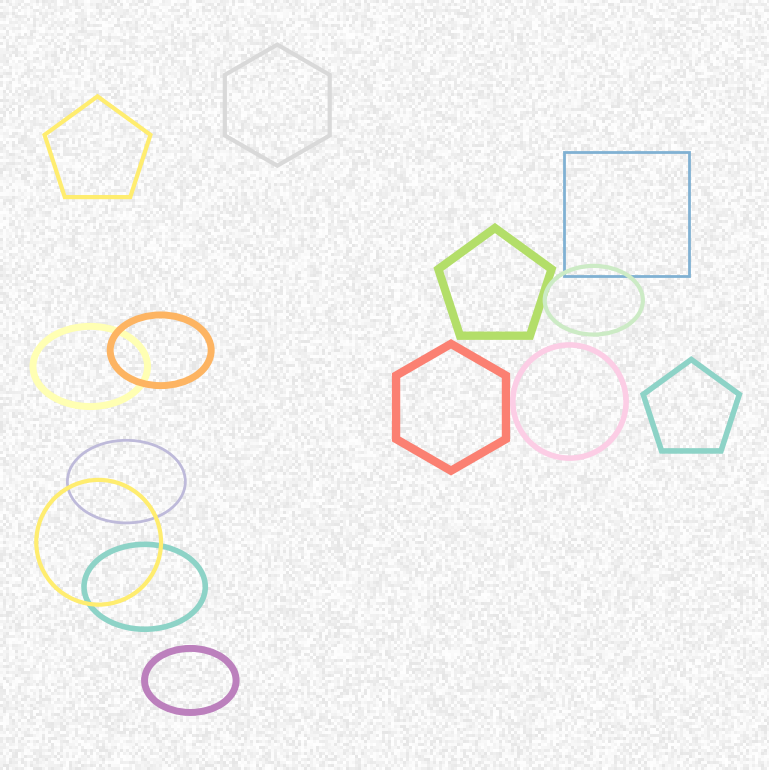[{"shape": "oval", "thickness": 2, "radius": 0.39, "center": [0.188, 0.238]}, {"shape": "pentagon", "thickness": 2, "radius": 0.33, "center": [0.898, 0.467]}, {"shape": "oval", "thickness": 2.5, "radius": 0.37, "center": [0.117, 0.524]}, {"shape": "oval", "thickness": 1, "radius": 0.38, "center": [0.164, 0.375]}, {"shape": "hexagon", "thickness": 3, "radius": 0.41, "center": [0.586, 0.471]}, {"shape": "square", "thickness": 1, "radius": 0.4, "center": [0.814, 0.722]}, {"shape": "oval", "thickness": 2.5, "radius": 0.33, "center": [0.209, 0.545]}, {"shape": "pentagon", "thickness": 3, "radius": 0.39, "center": [0.643, 0.627]}, {"shape": "circle", "thickness": 2, "radius": 0.37, "center": [0.74, 0.479]}, {"shape": "hexagon", "thickness": 1.5, "radius": 0.39, "center": [0.36, 0.863]}, {"shape": "oval", "thickness": 2.5, "radius": 0.3, "center": [0.247, 0.116]}, {"shape": "oval", "thickness": 1.5, "radius": 0.32, "center": [0.771, 0.61]}, {"shape": "circle", "thickness": 1.5, "radius": 0.41, "center": [0.128, 0.296]}, {"shape": "pentagon", "thickness": 1.5, "radius": 0.36, "center": [0.127, 0.803]}]